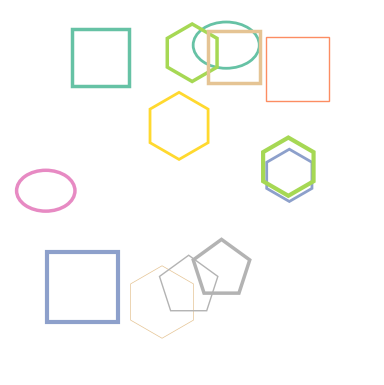[{"shape": "oval", "thickness": 2, "radius": 0.43, "center": [0.588, 0.883]}, {"shape": "square", "thickness": 2.5, "radius": 0.37, "center": [0.26, 0.85]}, {"shape": "square", "thickness": 1, "radius": 0.41, "center": [0.772, 0.821]}, {"shape": "square", "thickness": 3, "radius": 0.46, "center": [0.214, 0.255]}, {"shape": "hexagon", "thickness": 2, "radius": 0.34, "center": [0.752, 0.545]}, {"shape": "oval", "thickness": 2.5, "radius": 0.38, "center": [0.119, 0.505]}, {"shape": "hexagon", "thickness": 2.5, "radius": 0.37, "center": [0.499, 0.863]}, {"shape": "hexagon", "thickness": 3, "radius": 0.38, "center": [0.749, 0.567]}, {"shape": "hexagon", "thickness": 2, "radius": 0.44, "center": [0.465, 0.673]}, {"shape": "square", "thickness": 2.5, "radius": 0.34, "center": [0.607, 0.852]}, {"shape": "hexagon", "thickness": 0.5, "radius": 0.47, "center": [0.421, 0.216]}, {"shape": "pentagon", "thickness": 2.5, "radius": 0.39, "center": [0.575, 0.301]}, {"shape": "pentagon", "thickness": 1, "radius": 0.4, "center": [0.49, 0.257]}]